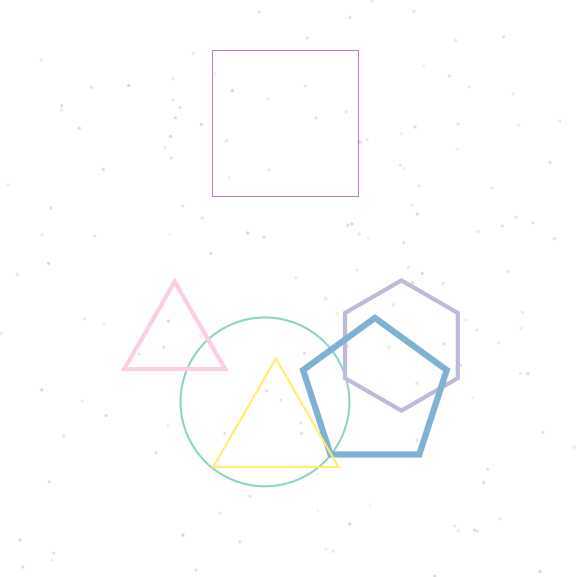[{"shape": "circle", "thickness": 1, "radius": 0.73, "center": [0.459, 0.303]}, {"shape": "hexagon", "thickness": 2, "radius": 0.56, "center": [0.695, 0.401]}, {"shape": "pentagon", "thickness": 3, "radius": 0.65, "center": [0.649, 0.318]}, {"shape": "triangle", "thickness": 2, "radius": 0.5, "center": [0.303, 0.41]}, {"shape": "square", "thickness": 0.5, "radius": 0.63, "center": [0.493, 0.786]}, {"shape": "triangle", "thickness": 1, "radius": 0.63, "center": [0.478, 0.253]}]